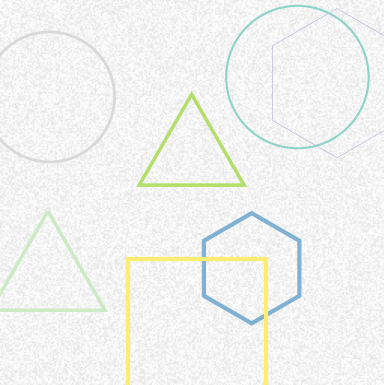[{"shape": "circle", "thickness": 1.5, "radius": 0.93, "center": [0.773, 0.8]}, {"shape": "hexagon", "thickness": 0.5, "radius": 0.97, "center": [0.875, 0.784]}, {"shape": "hexagon", "thickness": 3, "radius": 0.72, "center": [0.654, 0.303]}, {"shape": "triangle", "thickness": 2.5, "radius": 0.79, "center": [0.498, 0.598]}, {"shape": "circle", "thickness": 2, "radius": 0.84, "center": [0.129, 0.748]}, {"shape": "triangle", "thickness": 2.5, "radius": 0.86, "center": [0.124, 0.28]}, {"shape": "square", "thickness": 3, "radius": 0.9, "center": [0.512, 0.147]}]